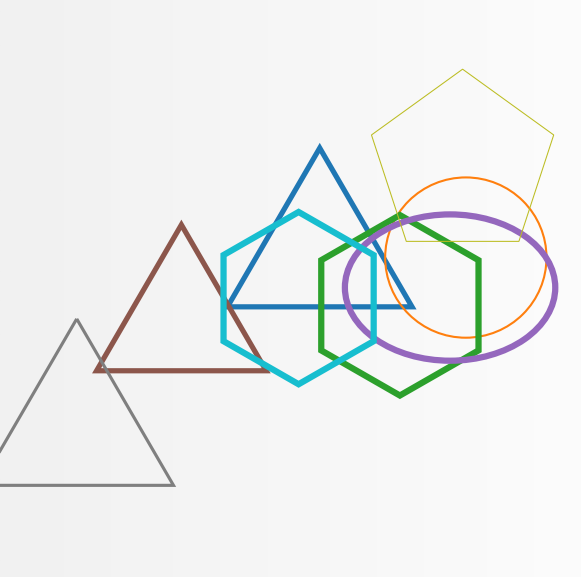[{"shape": "triangle", "thickness": 2.5, "radius": 0.92, "center": [0.55, 0.559]}, {"shape": "circle", "thickness": 1, "radius": 0.69, "center": [0.801, 0.553]}, {"shape": "hexagon", "thickness": 3, "radius": 0.78, "center": [0.688, 0.47]}, {"shape": "oval", "thickness": 3, "radius": 0.9, "center": [0.774, 0.501]}, {"shape": "triangle", "thickness": 2.5, "radius": 0.84, "center": [0.312, 0.441]}, {"shape": "triangle", "thickness": 1.5, "radius": 0.96, "center": [0.132, 0.255]}, {"shape": "pentagon", "thickness": 0.5, "radius": 0.82, "center": [0.796, 0.715]}, {"shape": "hexagon", "thickness": 3, "radius": 0.75, "center": [0.514, 0.483]}]